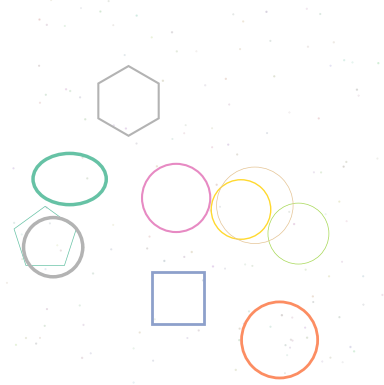[{"shape": "pentagon", "thickness": 0.5, "radius": 0.43, "center": [0.117, 0.379]}, {"shape": "oval", "thickness": 2.5, "radius": 0.48, "center": [0.181, 0.535]}, {"shape": "circle", "thickness": 2, "radius": 0.49, "center": [0.726, 0.117]}, {"shape": "square", "thickness": 2, "radius": 0.34, "center": [0.462, 0.225]}, {"shape": "circle", "thickness": 1.5, "radius": 0.44, "center": [0.457, 0.486]}, {"shape": "circle", "thickness": 0.5, "radius": 0.4, "center": [0.775, 0.393]}, {"shape": "circle", "thickness": 1, "radius": 0.39, "center": [0.626, 0.456]}, {"shape": "circle", "thickness": 0.5, "radius": 0.5, "center": [0.662, 0.467]}, {"shape": "hexagon", "thickness": 1.5, "radius": 0.45, "center": [0.334, 0.738]}, {"shape": "circle", "thickness": 2.5, "radius": 0.38, "center": [0.138, 0.358]}]